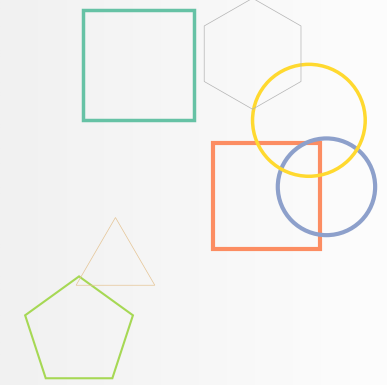[{"shape": "square", "thickness": 2.5, "radius": 0.71, "center": [0.358, 0.83]}, {"shape": "square", "thickness": 3, "radius": 0.69, "center": [0.689, 0.492]}, {"shape": "circle", "thickness": 3, "radius": 0.63, "center": [0.842, 0.515]}, {"shape": "pentagon", "thickness": 1.5, "radius": 0.73, "center": [0.204, 0.136]}, {"shape": "circle", "thickness": 2.5, "radius": 0.73, "center": [0.797, 0.688]}, {"shape": "triangle", "thickness": 0.5, "radius": 0.59, "center": [0.298, 0.318]}, {"shape": "hexagon", "thickness": 0.5, "radius": 0.72, "center": [0.652, 0.86]}]